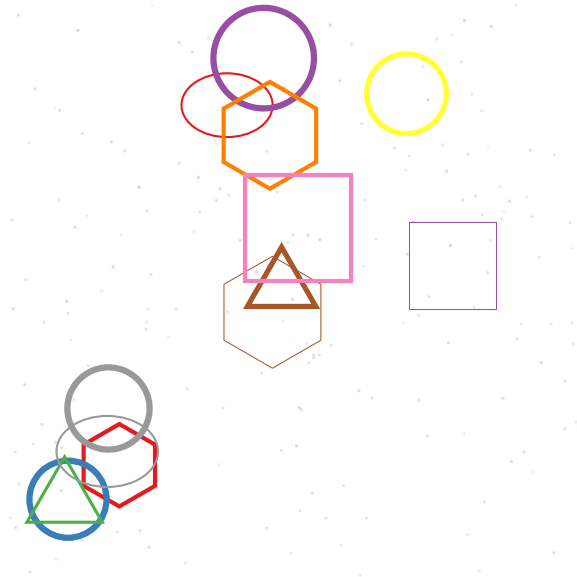[{"shape": "oval", "thickness": 1, "radius": 0.39, "center": [0.393, 0.817]}, {"shape": "hexagon", "thickness": 2, "radius": 0.36, "center": [0.207, 0.194]}, {"shape": "circle", "thickness": 3, "radius": 0.33, "center": [0.118, 0.135]}, {"shape": "triangle", "thickness": 1.5, "radius": 0.38, "center": [0.112, 0.133]}, {"shape": "circle", "thickness": 3, "radius": 0.44, "center": [0.457, 0.898]}, {"shape": "square", "thickness": 0.5, "radius": 0.38, "center": [0.784, 0.54]}, {"shape": "hexagon", "thickness": 2, "radius": 0.46, "center": [0.467, 0.765]}, {"shape": "circle", "thickness": 2.5, "radius": 0.34, "center": [0.704, 0.837]}, {"shape": "hexagon", "thickness": 0.5, "radius": 0.48, "center": [0.472, 0.458]}, {"shape": "triangle", "thickness": 2.5, "radius": 0.34, "center": [0.488, 0.503]}, {"shape": "square", "thickness": 2, "radius": 0.46, "center": [0.516, 0.605]}, {"shape": "oval", "thickness": 1, "radius": 0.44, "center": [0.186, 0.217]}, {"shape": "circle", "thickness": 3, "radius": 0.36, "center": [0.188, 0.292]}]